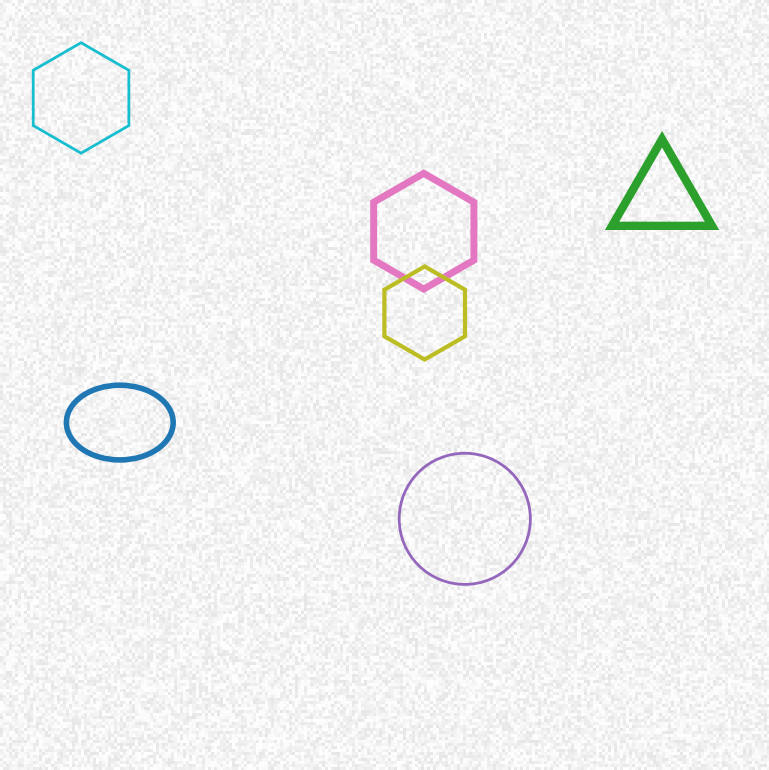[{"shape": "oval", "thickness": 2, "radius": 0.35, "center": [0.156, 0.451]}, {"shape": "triangle", "thickness": 3, "radius": 0.37, "center": [0.86, 0.744]}, {"shape": "circle", "thickness": 1, "radius": 0.43, "center": [0.604, 0.326]}, {"shape": "hexagon", "thickness": 2.5, "radius": 0.38, "center": [0.55, 0.7]}, {"shape": "hexagon", "thickness": 1.5, "radius": 0.3, "center": [0.552, 0.594]}, {"shape": "hexagon", "thickness": 1, "radius": 0.36, "center": [0.105, 0.873]}]